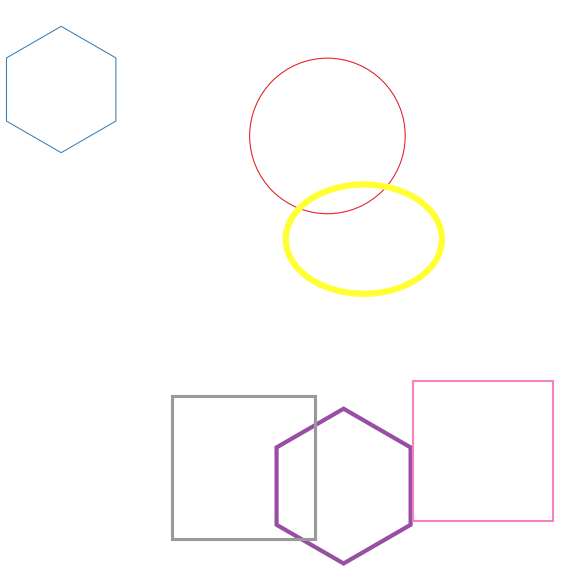[{"shape": "circle", "thickness": 0.5, "radius": 0.67, "center": [0.567, 0.764]}, {"shape": "hexagon", "thickness": 0.5, "radius": 0.55, "center": [0.106, 0.844]}, {"shape": "hexagon", "thickness": 2, "radius": 0.67, "center": [0.595, 0.157]}, {"shape": "oval", "thickness": 3, "radius": 0.68, "center": [0.63, 0.585]}, {"shape": "square", "thickness": 1, "radius": 0.61, "center": [0.836, 0.218]}, {"shape": "square", "thickness": 1.5, "radius": 0.62, "center": [0.421, 0.19]}]